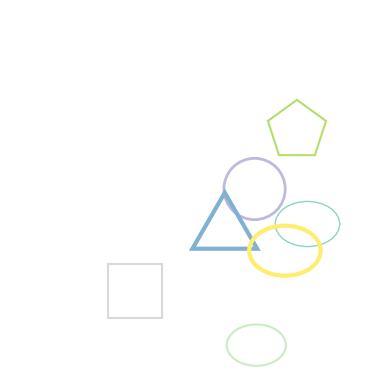[{"shape": "oval", "thickness": 1, "radius": 0.42, "center": [0.799, 0.418]}, {"shape": "circle", "thickness": 2, "radius": 0.4, "center": [0.661, 0.509]}, {"shape": "triangle", "thickness": 3, "radius": 0.49, "center": [0.584, 0.403]}, {"shape": "pentagon", "thickness": 1.5, "radius": 0.4, "center": [0.771, 0.661]}, {"shape": "square", "thickness": 1.5, "radius": 0.35, "center": [0.351, 0.244]}, {"shape": "oval", "thickness": 1.5, "radius": 0.38, "center": [0.666, 0.104]}, {"shape": "oval", "thickness": 3, "radius": 0.46, "center": [0.74, 0.349]}]